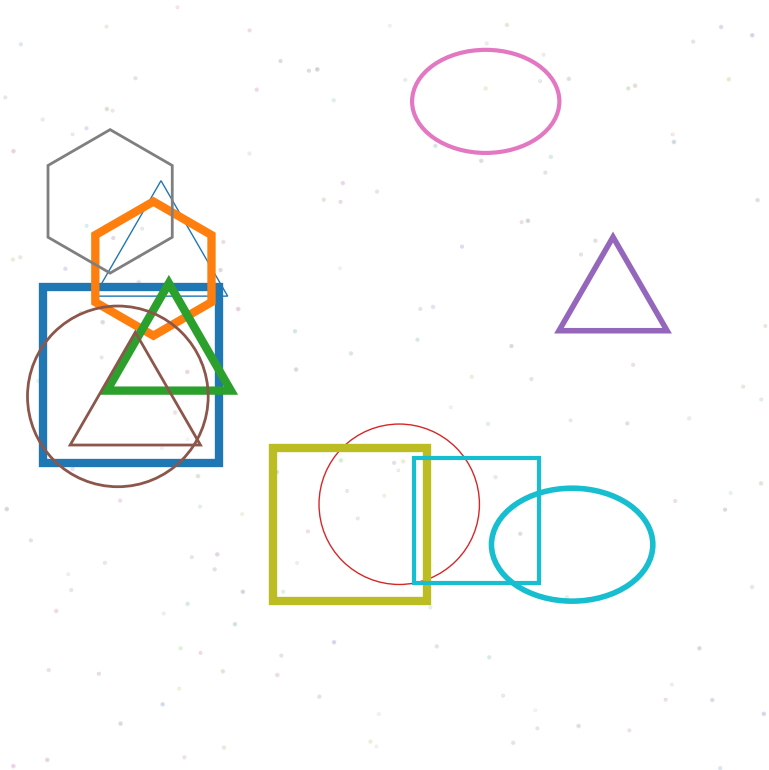[{"shape": "triangle", "thickness": 0.5, "radius": 0.5, "center": [0.209, 0.665]}, {"shape": "square", "thickness": 3, "radius": 0.57, "center": [0.17, 0.513]}, {"shape": "hexagon", "thickness": 3, "radius": 0.44, "center": [0.199, 0.651]}, {"shape": "triangle", "thickness": 3, "radius": 0.46, "center": [0.219, 0.539]}, {"shape": "circle", "thickness": 0.5, "radius": 0.52, "center": [0.518, 0.345]}, {"shape": "triangle", "thickness": 2, "radius": 0.41, "center": [0.796, 0.611]}, {"shape": "triangle", "thickness": 1, "radius": 0.49, "center": [0.176, 0.471]}, {"shape": "circle", "thickness": 1, "radius": 0.59, "center": [0.153, 0.485]}, {"shape": "oval", "thickness": 1.5, "radius": 0.48, "center": [0.631, 0.868]}, {"shape": "hexagon", "thickness": 1, "radius": 0.47, "center": [0.143, 0.738]}, {"shape": "square", "thickness": 3, "radius": 0.5, "center": [0.454, 0.319]}, {"shape": "square", "thickness": 1.5, "radius": 0.41, "center": [0.619, 0.324]}, {"shape": "oval", "thickness": 2, "radius": 0.52, "center": [0.743, 0.293]}]